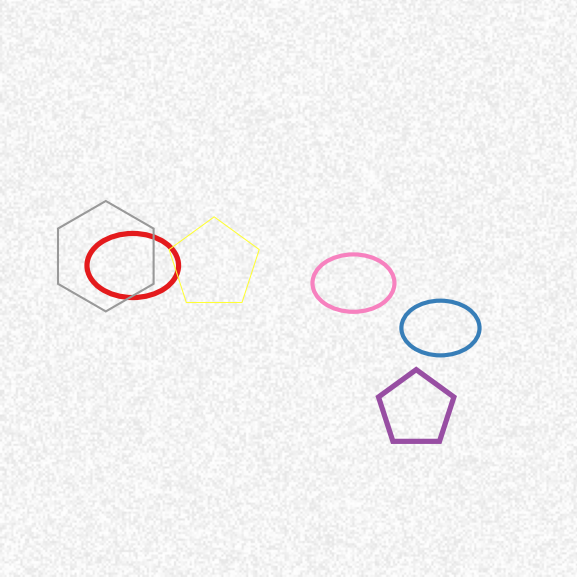[{"shape": "oval", "thickness": 2.5, "radius": 0.4, "center": [0.23, 0.539]}, {"shape": "oval", "thickness": 2, "radius": 0.34, "center": [0.763, 0.431]}, {"shape": "pentagon", "thickness": 2.5, "radius": 0.34, "center": [0.721, 0.29]}, {"shape": "pentagon", "thickness": 0.5, "radius": 0.41, "center": [0.371, 0.542]}, {"shape": "oval", "thickness": 2, "radius": 0.35, "center": [0.612, 0.509]}, {"shape": "hexagon", "thickness": 1, "radius": 0.48, "center": [0.183, 0.556]}]